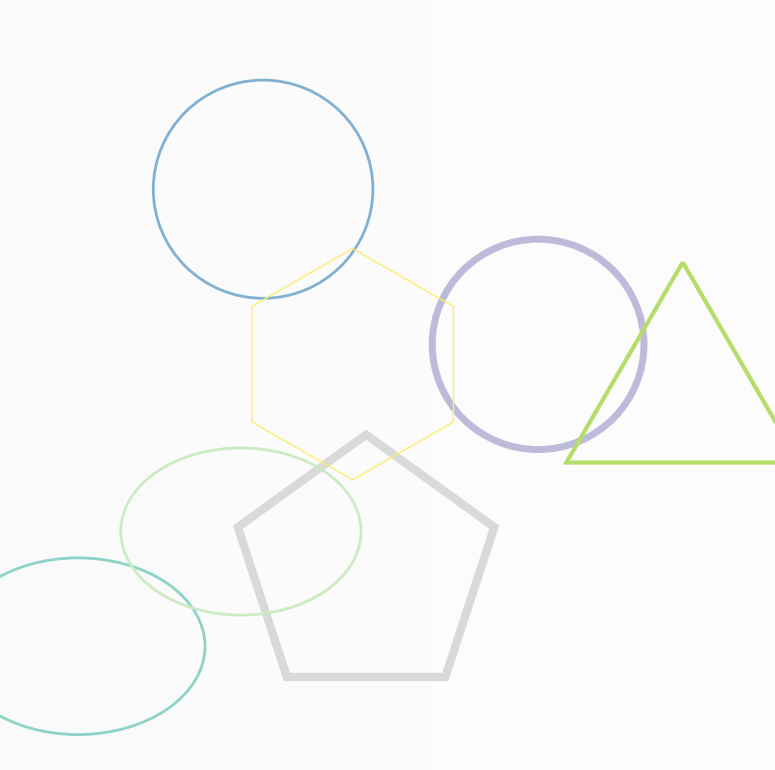[{"shape": "oval", "thickness": 1, "radius": 0.82, "center": [0.101, 0.161]}, {"shape": "circle", "thickness": 2.5, "radius": 0.68, "center": [0.694, 0.553]}, {"shape": "circle", "thickness": 1, "radius": 0.71, "center": [0.339, 0.754]}, {"shape": "triangle", "thickness": 1.5, "radius": 0.87, "center": [0.881, 0.486]}, {"shape": "pentagon", "thickness": 3, "radius": 0.87, "center": [0.472, 0.262]}, {"shape": "oval", "thickness": 1, "radius": 0.78, "center": [0.311, 0.31]}, {"shape": "hexagon", "thickness": 0.5, "radius": 0.75, "center": [0.455, 0.527]}]